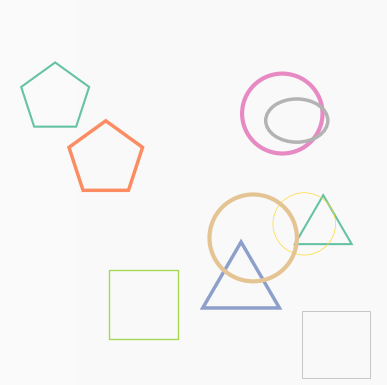[{"shape": "triangle", "thickness": 1.5, "radius": 0.42, "center": [0.834, 0.408]}, {"shape": "pentagon", "thickness": 1.5, "radius": 0.46, "center": [0.142, 0.746]}, {"shape": "pentagon", "thickness": 2.5, "radius": 0.5, "center": [0.273, 0.586]}, {"shape": "triangle", "thickness": 2.5, "radius": 0.57, "center": [0.622, 0.257]}, {"shape": "circle", "thickness": 3, "radius": 0.52, "center": [0.729, 0.705]}, {"shape": "square", "thickness": 1, "radius": 0.45, "center": [0.37, 0.209]}, {"shape": "circle", "thickness": 0.5, "radius": 0.4, "center": [0.785, 0.418]}, {"shape": "circle", "thickness": 3, "radius": 0.56, "center": [0.653, 0.382]}, {"shape": "square", "thickness": 0.5, "radius": 0.44, "center": [0.867, 0.105]}, {"shape": "oval", "thickness": 2.5, "radius": 0.4, "center": [0.766, 0.687]}]